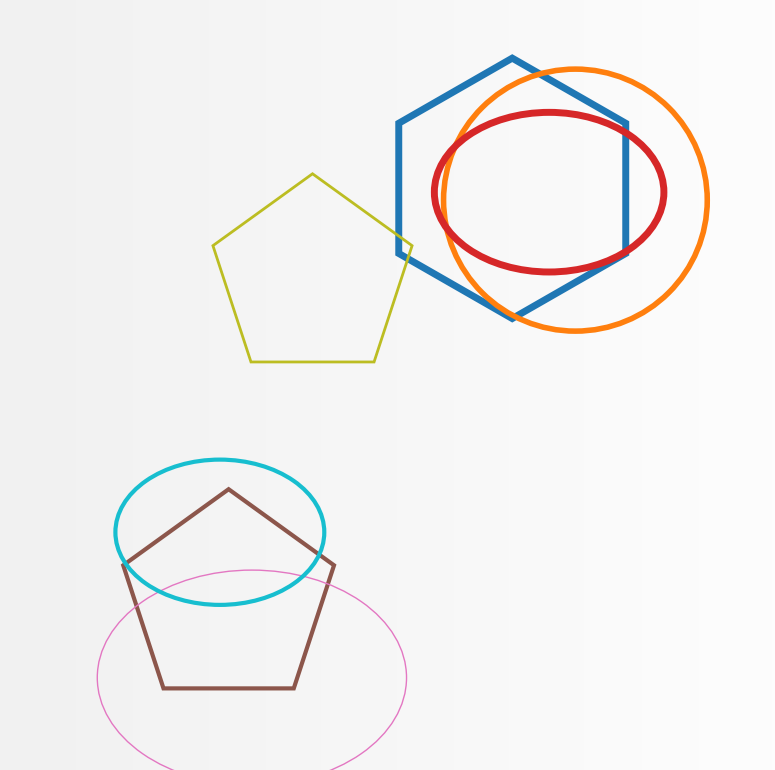[{"shape": "hexagon", "thickness": 2.5, "radius": 0.85, "center": [0.661, 0.755]}, {"shape": "circle", "thickness": 2, "radius": 0.85, "center": [0.742, 0.74]}, {"shape": "oval", "thickness": 2.5, "radius": 0.74, "center": [0.709, 0.75]}, {"shape": "pentagon", "thickness": 1.5, "radius": 0.71, "center": [0.295, 0.222]}, {"shape": "oval", "thickness": 0.5, "radius": 1.0, "center": [0.325, 0.12]}, {"shape": "pentagon", "thickness": 1, "radius": 0.68, "center": [0.403, 0.639]}, {"shape": "oval", "thickness": 1.5, "radius": 0.67, "center": [0.284, 0.309]}]